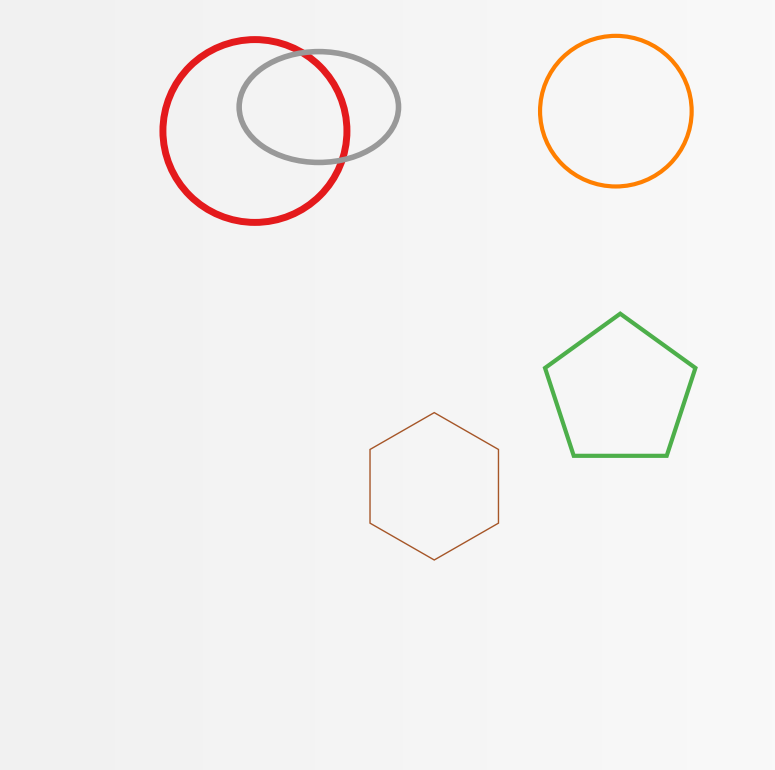[{"shape": "circle", "thickness": 2.5, "radius": 0.59, "center": [0.329, 0.83]}, {"shape": "pentagon", "thickness": 1.5, "radius": 0.51, "center": [0.8, 0.491]}, {"shape": "circle", "thickness": 1.5, "radius": 0.49, "center": [0.795, 0.856]}, {"shape": "hexagon", "thickness": 0.5, "radius": 0.48, "center": [0.56, 0.368]}, {"shape": "oval", "thickness": 2, "radius": 0.51, "center": [0.411, 0.861]}]